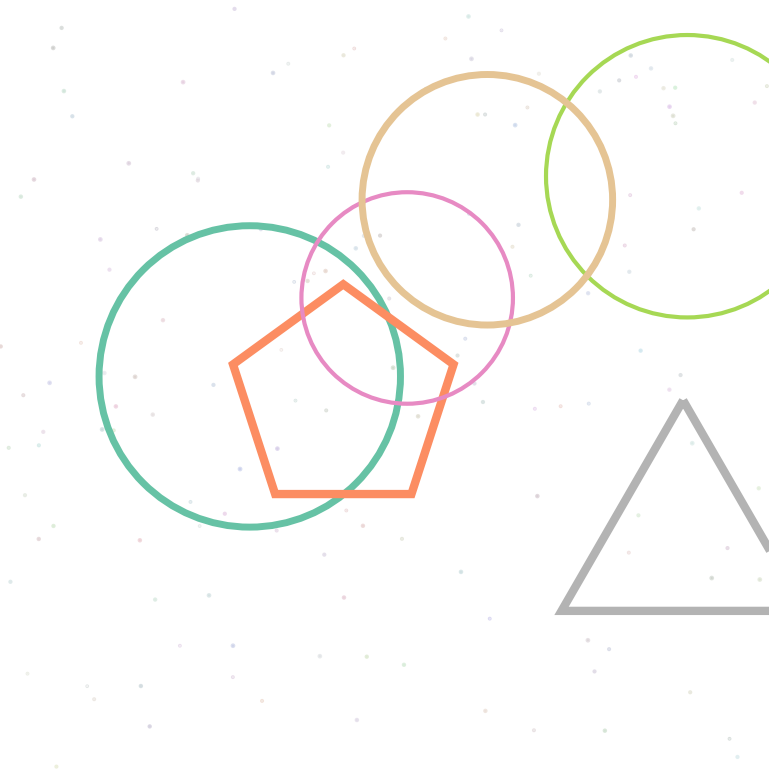[{"shape": "circle", "thickness": 2.5, "radius": 0.98, "center": [0.324, 0.511]}, {"shape": "pentagon", "thickness": 3, "radius": 0.75, "center": [0.446, 0.48]}, {"shape": "circle", "thickness": 1.5, "radius": 0.69, "center": [0.529, 0.613]}, {"shape": "circle", "thickness": 1.5, "radius": 0.92, "center": [0.892, 0.771]}, {"shape": "circle", "thickness": 2.5, "radius": 0.81, "center": [0.633, 0.741]}, {"shape": "triangle", "thickness": 3, "radius": 0.91, "center": [0.887, 0.298]}]